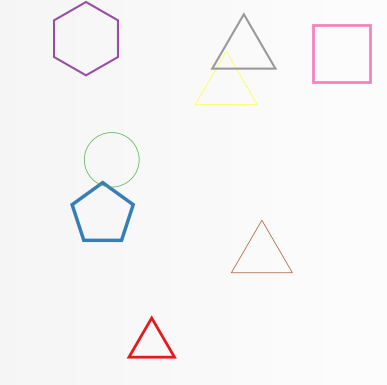[{"shape": "triangle", "thickness": 2, "radius": 0.34, "center": [0.392, 0.106]}, {"shape": "pentagon", "thickness": 2.5, "radius": 0.41, "center": [0.265, 0.443]}, {"shape": "circle", "thickness": 0.5, "radius": 0.35, "center": [0.288, 0.585]}, {"shape": "hexagon", "thickness": 1.5, "radius": 0.48, "center": [0.222, 0.9]}, {"shape": "triangle", "thickness": 0.5, "radius": 0.46, "center": [0.584, 0.774]}, {"shape": "triangle", "thickness": 0.5, "radius": 0.45, "center": [0.676, 0.337]}, {"shape": "square", "thickness": 2, "radius": 0.37, "center": [0.881, 0.86]}, {"shape": "triangle", "thickness": 1.5, "radius": 0.47, "center": [0.629, 0.869]}]